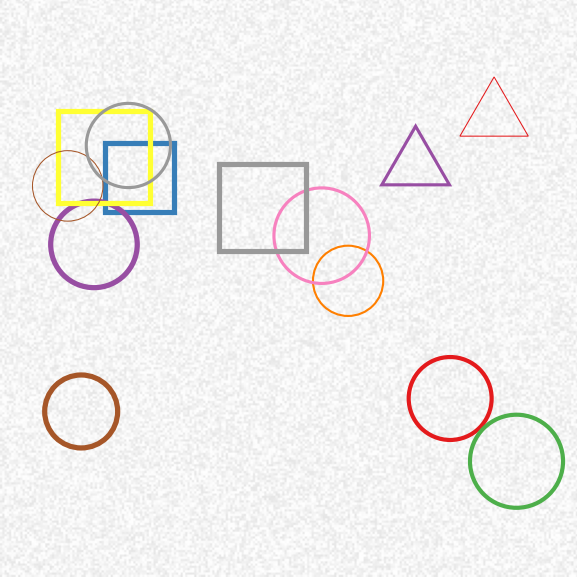[{"shape": "circle", "thickness": 2, "radius": 0.36, "center": [0.78, 0.309]}, {"shape": "triangle", "thickness": 0.5, "radius": 0.34, "center": [0.856, 0.798]}, {"shape": "square", "thickness": 2.5, "radius": 0.3, "center": [0.242, 0.692]}, {"shape": "circle", "thickness": 2, "radius": 0.4, "center": [0.894, 0.2]}, {"shape": "circle", "thickness": 2.5, "radius": 0.37, "center": [0.163, 0.576]}, {"shape": "triangle", "thickness": 1.5, "radius": 0.34, "center": [0.72, 0.713]}, {"shape": "circle", "thickness": 1, "radius": 0.3, "center": [0.603, 0.513]}, {"shape": "square", "thickness": 2.5, "radius": 0.4, "center": [0.18, 0.727]}, {"shape": "circle", "thickness": 0.5, "radius": 0.31, "center": [0.117, 0.677]}, {"shape": "circle", "thickness": 2.5, "radius": 0.32, "center": [0.141, 0.287]}, {"shape": "circle", "thickness": 1.5, "radius": 0.41, "center": [0.557, 0.591]}, {"shape": "circle", "thickness": 1.5, "radius": 0.36, "center": [0.222, 0.747]}, {"shape": "square", "thickness": 2.5, "radius": 0.38, "center": [0.455, 0.639]}]